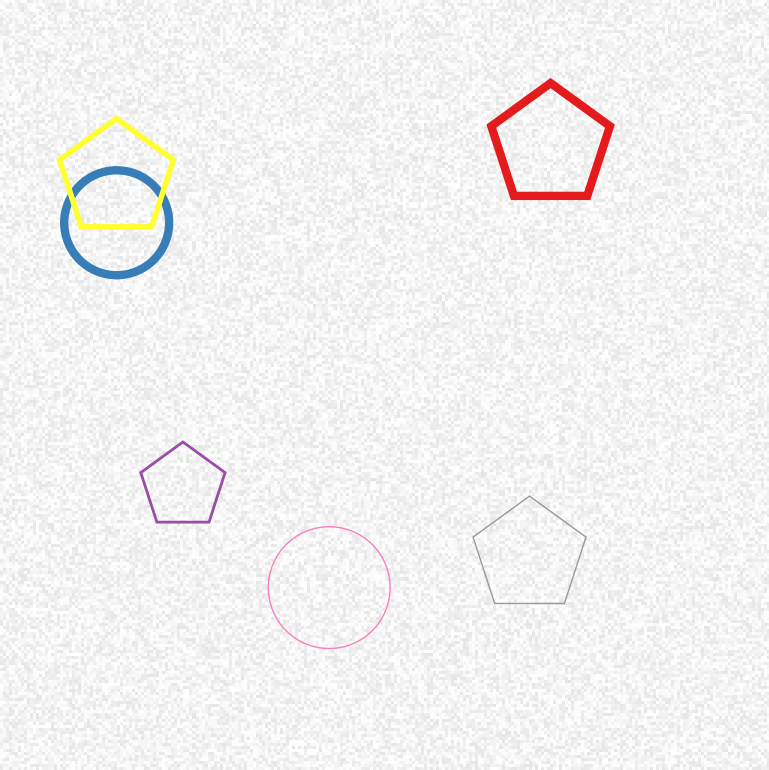[{"shape": "pentagon", "thickness": 3, "radius": 0.4, "center": [0.715, 0.811]}, {"shape": "circle", "thickness": 3, "radius": 0.34, "center": [0.152, 0.711]}, {"shape": "pentagon", "thickness": 1, "radius": 0.29, "center": [0.238, 0.368]}, {"shape": "pentagon", "thickness": 2, "radius": 0.39, "center": [0.151, 0.768]}, {"shape": "circle", "thickness": 0.5, "radius": 0.4, "center": [0.428, 0.237]}, {"shape": "pentagon", "thickness": 0.5, "radius": 0.39, "center": [0.688, 0.279]}]